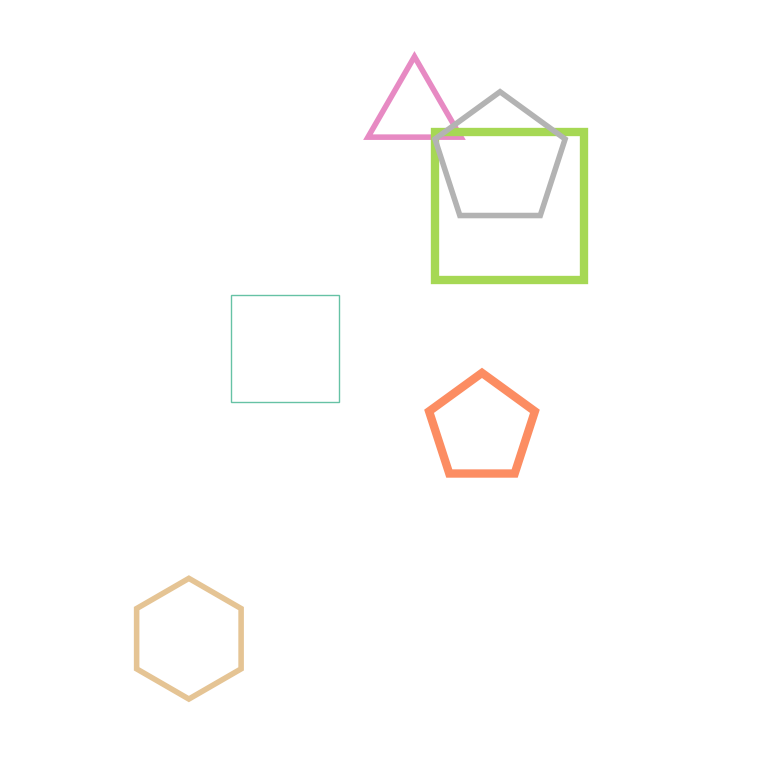[{"shape": "square", "thickness": 0.5, "radius": 0.35, "center": [0.37, 0.547]}, {"shape": "pentagon", "thickness": 3, "radius": 0.36, "center": [0.626, 0.443]}, {"shape": "triangle", "thickness": 2, "radius": 0.35, "center": [0.538, 0.857]}, {"shape": "square", "thickness": 3, "radius": 0.48, "center": [0.662, 0.732]}, {"shape": "hexagon", "thickness": 2, "radius": 0.39, "center": [0.245, 0.171]}, {"shape": "pentagon", "thickness": 2, "radius": 0.44, "center": [0.649, 0.792]}]